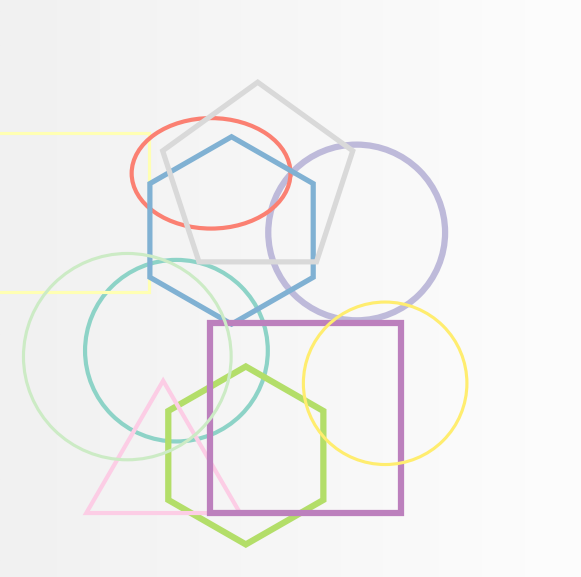[{"shape": "circle", "thickness": 2, "radius": 0.79, "center": [0.304, 0.392]}, {"shape": "square", "thickness": 1.5, "radius": 0.69, "center": [0.118, 0.631]}, {"shape": "circle", "thickness": 3, "radius": 0.76, "center": [0.614, 0.597]}, {"shape": "oval", "thickness": 2, "radius": 0.68, "center": [0.363, 0.699]}, {"shape": "hexagon", "thickness": 2.5, "radius": 0.81, "center": [0.398, 0.6]}, {"shape": "hexagon", "thickness": 3, "radius": 0.77, "center": [0.423, 0.21]}, {"shape": "triangle", "thickness": 2, "radius": 0.76, "center": [0.281, 0.187]}, {"shape": "pentagon", "thickness": 2.5, "radius": 0.86, "center": [0.443, 0.685]}, {"shape": "square", "thickness": 3, "radius": 0.82, "center": [0.525, 0.275]}, {"shape": "circle", "thickness": 1.5, "radius": 0.89, "center": [0.219, 0.382]}, {"shape": "circle", "thickness": 1.5, "radius": 0.7, "center": [0.663, 0.335]}]